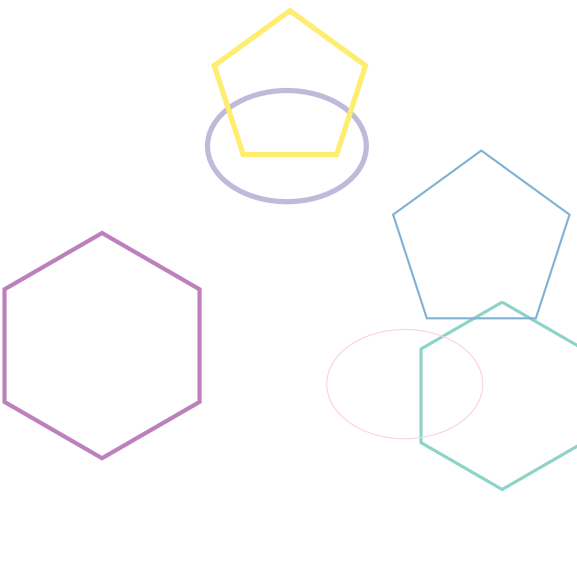[{"shape": "hexagon", "thickness": 1.5, "radius": 0.81, "center": [0.87, 0.314]}, {"shape": "oval", "thickness": 2.5, "radius": 0.69, "center": [0.497, 0.746]}, {"shape": "pentagon", "thickness": 1, "radius": 0.8, "center": [0.833, 0.578]}, {"shape": "oval", "thickness": 0.5, "radius": 0.68, "center": [0.701, 0.334]}, {"shape": "hexagon", "thickness": 2, "radius": 0.97, "center": [0.177, 0.401]}, {"shape": "pentagon", "thickness": 2.5, "radius": 0.69, "center": [0.502, 0.843]}]